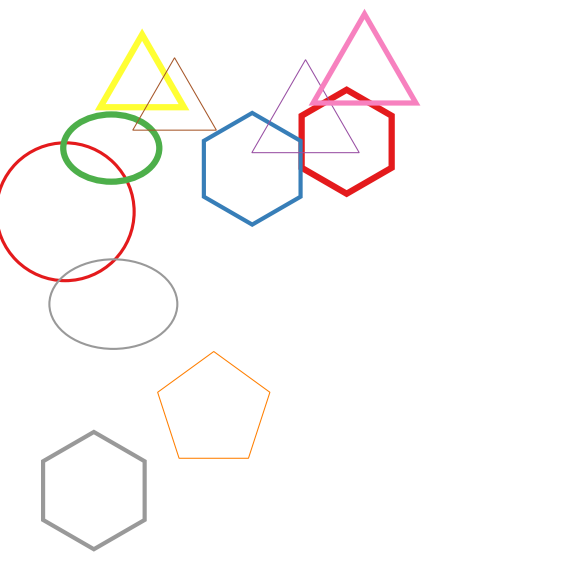[{"shape": "circle", "thickness": 1.5, "radius": 0.6, "center": [0.113, 0.632]}, {"shape": "hexagon", "thickness": 3, "radius": 0.45, "center": [0.6, 0.754]}, {"shape": "hexagon", "thickness": 2, "radius": 0.48, "center": [0.437, 0.707]}, {"shape": "oval", "thickness": 3, "radius": 0.42, "center": [0.193, 0.743]}, {"shape": "triangle", "thickness": 0.5, "radius": 0.54, "center": [0.529, 0.788]}, {"shape": "pentagon", "thickness": 0.5, "radius": 0.51, "center": [0.37, 0.288]}, {"shape": "triangle", "thickness": 3, "radius": 0.42, "center": [0.246, 0.855]}, {"shape": "triangle", "thickness": 0.5, "radius": 0.42, "center": [0.302, 0.816]}, {"shape": "triangle", "thickness": 2.5, "radius": 0.51, "center": [0.631, 0.872]}, {"shape": "oval", "thickness": 1, "radius": 0.55, "center": [0.196, 0.473]}, {"shape": "hexagon", "thickness": 2, "radius": 0.51, "center": [0.163, 0.15]}]